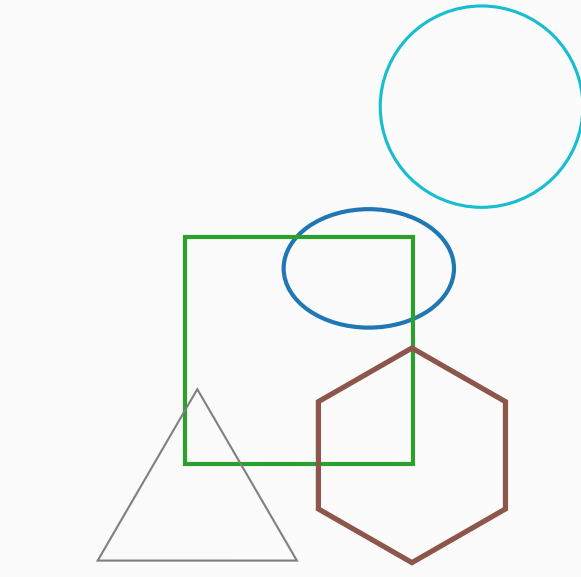[{"shape": "oval", "thickness": 2, "radius": 0.73, "center": [0.635, 0.534]}, {"shape": "square", "thickness": 2, "radius": 0.98, "center": [0.515, 0.392]}, {"shape": "hexagon", "thickness": 2.5, "radius": 0.93, "center": [0.709, 0.211]}, {"shape": "triangle", "thickness": 1, "radius": 0.99, "center": [0.339, 0.127]}, {"shape": "circle", "thickness": 1.5, "radius": 0.87, "center": [0.829, 0.814]}]